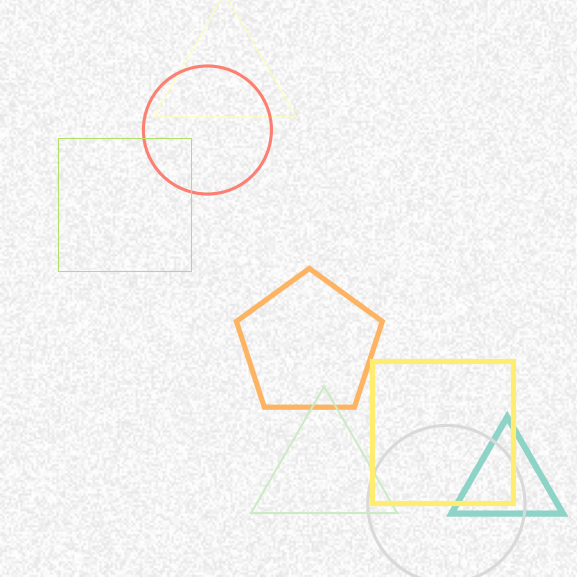[{"shape": "triangle", "thickness": 3, "radius": 0.56, "center": [0.878, 0.166]}, {"shape": "triangle", "thickness": 0.5, "radius": 0.71, "center": [0.39, 0.868]}, {"shape": "circle", "thickness": 1.5, "radius": 0.55, "center": [0.359, 0.774]}, {"shape": "pentagon", "thickness": 2.5, "radius": 0.66, "center": [0.536, 0.401]}, {"shape": "square", "thickness": 0.5, "radius": 0.58, "center": [0.216, 0.645]}, {"shape": "circle", "thickness": 1.5, "radius": 0.68, "center": [0.773, 0.126]}, {"shape": "triangle", "thickness": 1, "radius": 0.73, "center": [0.561, 0.184]}, {"shape": "square", "thickness": 2.5, "radius": 0.61, "center": [0.766, 0.251]}]